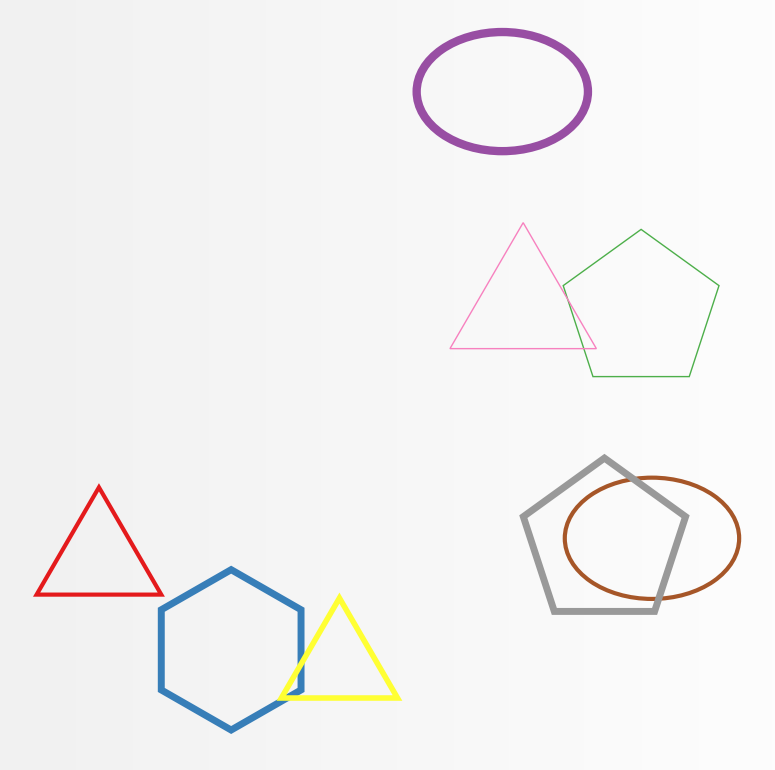[{"shape": "triangle", "thickness": 1.5, "radius": 0.46, "center": [0.128, 0.274]}, {"shape": "hexagon", "thickness": 2.5, "radius": 0.52, "center": [0.298, 0.156]}, {"shape": "pentagon", "thickness": 0.5, "radius": 0.53, "center": [0.827, 0.596]}, {"shape": "oval", "thickness": 3, "radius": 0.55, "center": [0.648, 0.881]}, {"shape": "triangle", "thickness": 2, "radius": 0.43, "center": [0.438, 0.137]}, {"shape": "oval", "thickness": 1.5, "radius": 0.56, "center": [0.841, 0.301]}, {"shape": "triangle", "thickness": 0.5, "radius": 0.55, "center": [0.675, 0.602]}, {"shape": "pentagon", "thickness": 2.5, "radius": 0.55, "center": [0.78, 0.295]}]